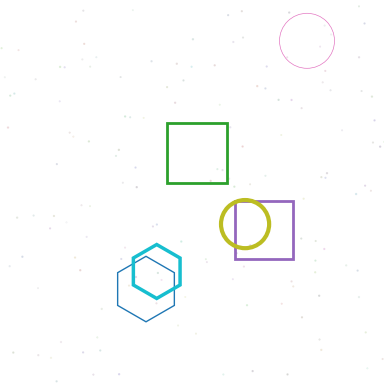[{"shape": "hexagon", "thickness": 1, "radius": 0.43, "center": [0.379, 0.249]}, {"shape": "square", "thickness": 2, "radius": 0.39, "center": [0.512, 0.603]}, {"shape": "square", "thickness": 2, "radius": 0.38, "center": [0.685, 0.403]}, {"shape": "circle", "thickness": 0.5, "radius": 0.36, "center": [0.797, 0.894]}, {"shape": "circle", "thickness": 3, "radius": 0.31, "center": [0.637, 0.418]}, {"shape": "hexagon", "thickness": 2.5, "radius": 0.35, "center": [0.407, 0.295]}]